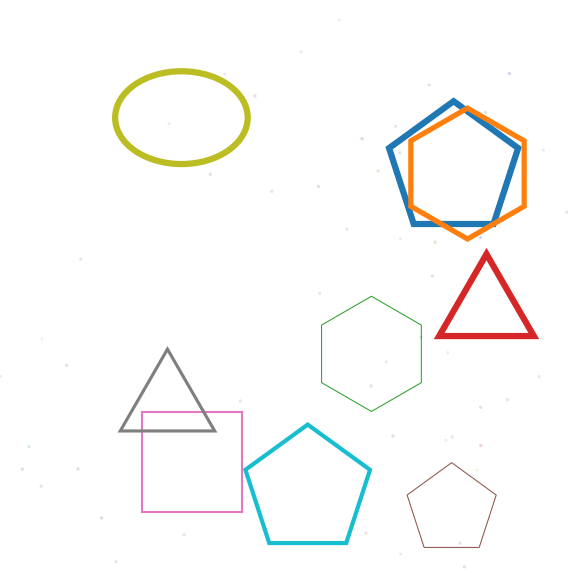[{"shape": "pentagon", "thickness": 3, "radius": 0.59, "center": [0.785, 0.706]}, {"shape": "hexagon", "thickness": 2.5, "radius": 0.57, "center": [0.81, 0.699]}, {"shape": "hexagon", "thickness": 0.5, "radius": 0.5, "center": [0.643, 0.386]}, {"shape": "triangle", "thickness": 3, "radius": 0.47, "center": [0.842, 0.465]}, {"shape": "pentagon", "thickness": 0.5, "radius": 0.41, "center": [0.782, 0.117]}, {"shape": "square", "thickness": 1, "radius": 0.43, "center": [0.332, 0.199]}, {"shape": "triangle", "thickness": 1.5, "radius": 0.47, "center": [0.29, 0.3]}, {"shape": "oval", "thickness": 3, "radius": 0.57, "center": [0.314, 0.795]}, {"shape": "pentagon", "thickness": 2, "radius": 0.57, "center": [0.533, 0.151]}]